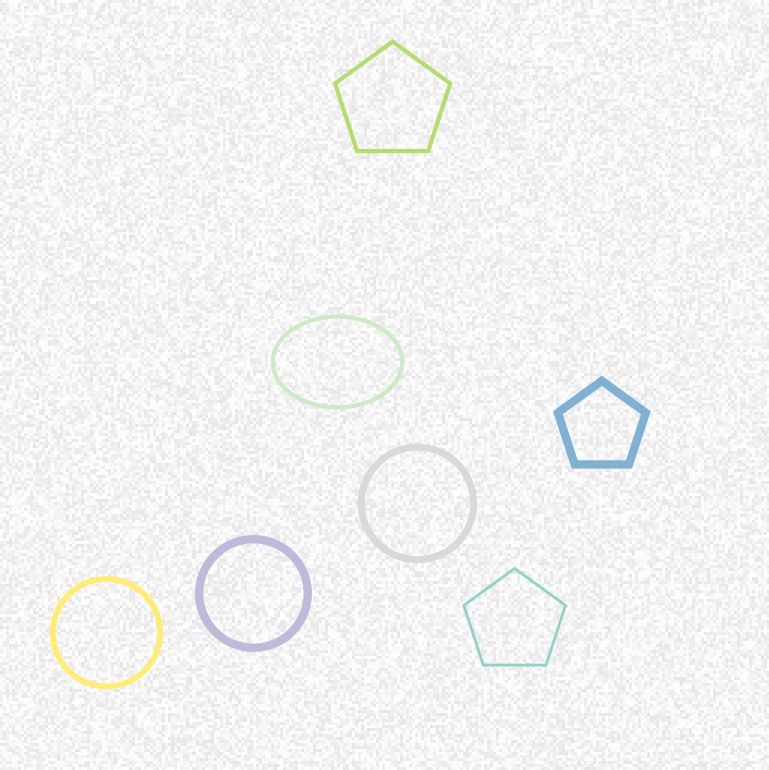[{"shape": "pentagon", "thickness": 1, "radius": 0.35, "center": [0.668, 0.192]}, {"shape": "circle", "thickness": 3, "radius": 0.35, "center": [0.329, 0.229]}, {"shape": "pentagon", "thickness": 3, "radius": 0.3, "center": [0.782, 0.445]}, {"shape": "pentagon", "thickness": 1.5, "radius": 0.39, "center": [0.51, 0.867]}, {"shape": "circle", "thickness": 2.5, "radius": 0.37, "center": [0.542, 0.346]}, {"shape": "oval", "thickness": 1.5, "radius": 0.42, "center": [0.438, 0.53]}, {"shape": "circle", "thickness": 2, "radius": 0.35, "center": [0.138, 0.178]}]